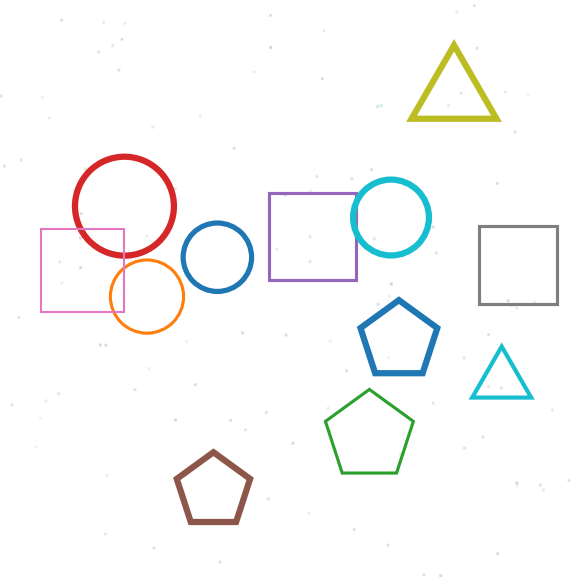[{"shape": "circle", "thickness": 2.5, "radius": 0.3, "center": [0.376, 0.554]}, {"shape": "pentagon", "thickness": 3, "radius": 0.35, "center": [0.691, 0.409]}, {"shape": "circle", "thickness": 1.5, "radius": 0.32, "center": [0.255, 0.486]}, {"shape": "pentagon", "thickness": 1.5, "radius": 0.4, "center": [0.64, 0.245]}, {"shape": "circle", "thickness": 3, "radius": 0.43, "center": [0.216, 0.642]}, {"shape": "square", "thickness": 1.5, "radius": 0.38, "center": [0.541, 0.59]}, {"shape": "pentagon", "thickness": 3, "radius": 0.33, "center": [0.37, 0.149]}, {"shape": "square", "thickness": 1, "radius": 0.36, "center": [0.143, 0.531]}, {"shape": "square", "thickness": 1.5, "radius": 0.33, "center": [0.897, 0.54]}, {"shape": "triangle", "thickness": 3, "radius": 0.42, "center": [0.786, 0.836]}, {"shape": "circle", "thickness": 3, "radius": 0.33, "center": [0.677, 0.622]}, {"shape": "triangle", "thickness": 2, "radius": 0.29, "center": [0.869, 0.34]}]